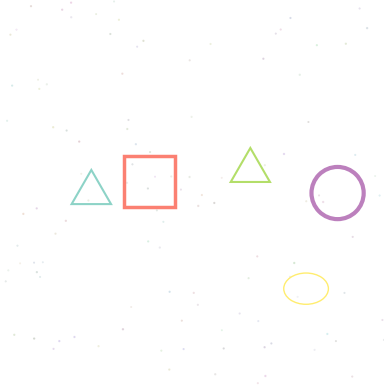[{"shape": "triangle", "thickness": 1.5, "radius": 0.3, "center": [0.237, 0.499]}, {"shape": "square", "thickness": 2.5, "radius": 0.33, "center": [0.388, 0.528]}, {"shape": "triangle", "thickness": 1.5, "radius": 0.29, "center": [0.65, 0.557]}, {"shape": "circle", "thickness": 3, "radius": 0.34, "center": [0.877, 0.499]}, {"shape": "oval", "thickness": 1, "radius": 0.29, "center": [0.795, 0.25]}]